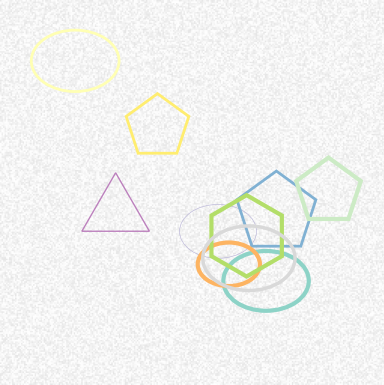[{"shape": "oval", "thickness": 3, "radius": 0.55, "center": [0.691, 0.27]}, {"shape": "oval", "thickness": 2, "radius": 0.57, "center": [0.195, 0.842]}, {"shape": "oval", "thickness": 0.5, "radius": 0.5, "center": [0.566, 0.399]}, {"shape": "pentagon", "thickness": 2, "radius": 0.54, "center": [0.718, 0.448]}, {"shape": "oval", "thickness": 3, "radius": 0.4, "center": [0.594, 0.314]}, {"shape": "hexagon", "thickness": 3, "radius": 0.53, "center": [0.641, 0.387]}, {"shape": "oval", "thickness": 2.5, "radius": 0.6, "center": [0.647, 0.329]}, {"shape": "triangle", "thickness": 1, "radius": 0.51, "center": [0.3, 0.45]}, {"shape": "pentagon", "thickness": 3, "radius": 0.44, "center": [0.853, 0.503]}, {"shape": "pentagon", "thickness": 2, "radius": 0.43, "center": [0.409, 0.671]}]